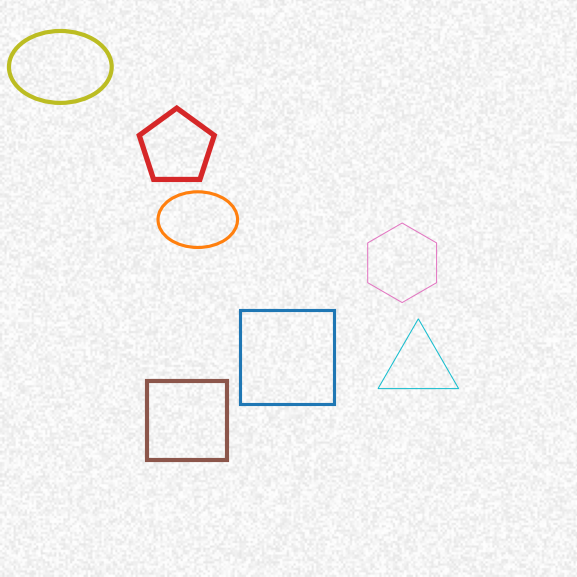[{"shape": "square", "thickness": 1.5, "radius": 0.41, "center": [0.496, 0.381]}, {"shape": "oval", "thickness": 1.5, "radius": 0.34, "center": [0.342, 0.619]}, {"shape": "pentagon", "thickness": 2.5, "radius": 0.34, "center": [0.306, 0.744]}, {"shape": "square", "thickness": 2, "radius": 0.34, "center": [0.324, 0.272]}, {"shape": "hexagon", "thickness": 0.5, "radius": 0.34, "center": [0.696, 0.544]}, {"shape": "oval", "thickness": 2, "radius": 0.44, "center": [0.104, 0.883]}, {"shape": "triangle", "thickness": 0.5, "radius": 0.4, "center": [0.724, 0.367]}]